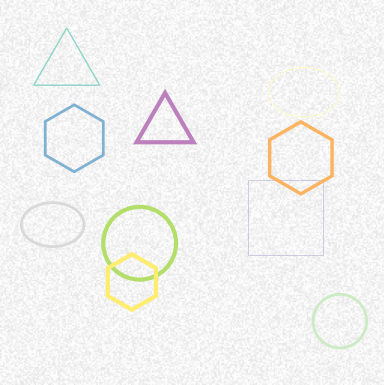[{"shape": "triangle", "thickness": 1, "radius": 0.49, "center": [0.173, 0.828]}, {"shape": "oval", "thickness": 0.5, "radius": 0.46, "center": [0.79, 0.76]}, {"shape": "square", "thickness": 0.5, "radius": 0.49, "center": [0.741, 0.435]}, {"shape": "hexagon", "thickness": 2, "radius": 0.44, "center": [0.193, 0.641]}, {"shape": "hexagon", "thickness": 2.5, "radius": 0.47, "center": [0.781, 0.59]}, {"shape": "circle", "thickness": 3, "radius": 0.47, "center": [0.363, 0.368]}, {"shape": "oval", "thickness": 2, "radius": 0.41, "center": [0.137, 0.416]}, {"shape": "triangle", "thickness": 3, "radius": 0.43, "center": [0.429, 0.673]}, {"shape": "circle", "thickness": 2, "radius": 0.35, "center": [0.883, 0.166]}, {"shape": "hexagon", "thickness": 3, "radius": 0.36, "center": [0.343, 0.268]}]